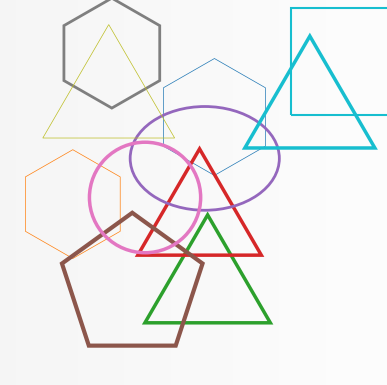[{"shape": "hexagon", "thickness": 0.5, "radius": 0.76, "center": [0.553, 0.696]}, {"shape": "hexagon", "thickness": 0.5, "radius": 0.71, "center": [0.188, 0.47]}, {"shape": "triangle", "thickness": 2.5, "radius": 0.93, "center": [0.536, 0.255]}, {"shape": "triangle", "thickness": 2.5, "radius": 0.92, "center": [0.515, 0.429]}, {"shape": "oval", "thickness": 2, "radius": 0.96, "center": [0.528, 0.589]}, {"shape": "pentagon", "thickness": 3, "radius": 0.95, "center": [0.341, 0.257]}, {"shape": "circle", "thickness": 2.5, "radius": 0.72, "center": [0.374, 0.487]}, {"shape": "hexagon", "thickness": 2, "radius": 0.71, "center": [0.289, 0.862]}, {"shape": "triangle", "thickness": 0.5, "radius": 0.98, "center": [0.281, 0.74]}, {"shape": "square", "thickness": 1.5, "radius": 0.69, "center": [0.889, 0.84]}, {"shape": "triangle", "thickness": 2.5, "radius": 0.97, "center": [0.8, 0.713]}]